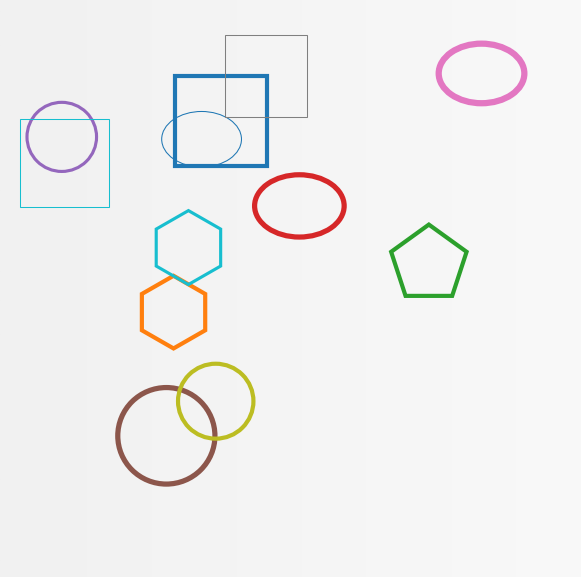[{"shape": "square", "thickness": 2, "radius": 0.39, "center": [0.38, 0.79]}, {"shape": "oval", "thickness": 0.5, "radius": 0.34, "center": [0.347, 0.758]}, {"shape": "hexagon", "thickness": 2, "radius": 0.31, "center": [0.299, 0.459]}, {"shape": "pentagon", "thickness": 2, "radius": 0.34, "center": [0.738, 0.542]}, {"shape": "oval", "thickness": 2.5, "radius": 0.39, "center": [0.515, 0.643]}, {"shape": "circle", "thickness": 1.5, "radius": 0.3, "center": [0.106, 0.762]}, {"shape": "circle", "thickness": 2.5, "radius": 0.42, "center": [0.286, 0.244]}, {"shape": "oval", "thickness": 3, "radius": 0.37, "center": [0.828, 0.872]}, {"shape": "square", "thickness": 0.5, "radius": 0.35, "center": [0.458, 0.868]}, {"shape": "circle", "thickness": 2, "radius": 0.32, "center": [0.371, 0.304]}, {"shape": "square", "thickness": 0.5, "radius": 0.38, "center": [0.112, 0.717]}, {"shape": "hexagon", "thickness": 1.5, "radius": 0.32, "center": [0.324, 0.57]}]